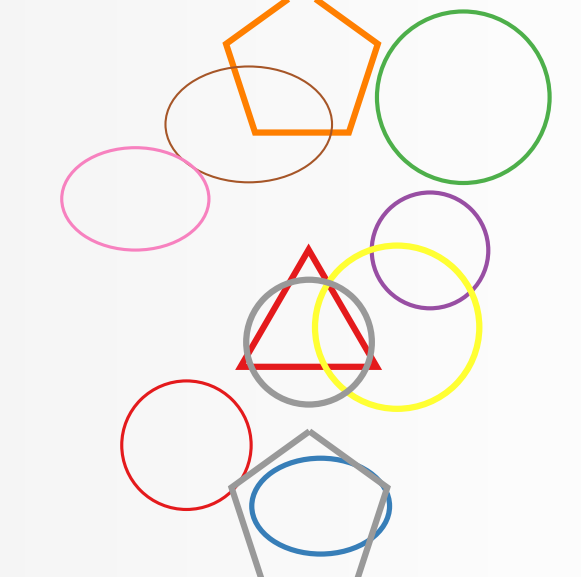[{"shape": "circle", "thickness": 1.5, "radius": 0.56, "center": [0.321, 0.228]}, {"shape": "triangle", "thickness": 3, "radius": 0.68, "center": [0.531, 0.432]}, {"shape": "oval", "thickness": 2.5, "radius": 0.59, "center": [0.552, 0.123]}, {"shape": "circle", "thickness": 2, "radius": 0.74, "center": [0.797, 0.831]}, {"shape": "circle", "thickness": 2, "radius": 0.5, "center": [0.74, 0.566]}, {"shape": "pentagon", "thickness": 3, "radius": 0.69, "center": [0.519, 0.881]}, {"shape": "circle", "thickness": 3, "radius": 0.71, "center": [0.683, 0.433]}, {"shape": "oval", "thickness": 1, "radius": 0.72, "center": [0.428, 0.784]}, {"shape": "oval", "thickness": 1.5, "radius": 0.63, "center": [0.233, 0.655]}, {"shape": "circle", "thickness": 3, "radius": 0.54, "center": [0.532, 0.407]}, {"shape": "pentagon", "thickness": 3, "radius": 0.7, "center": [0.532, 0.111]}]